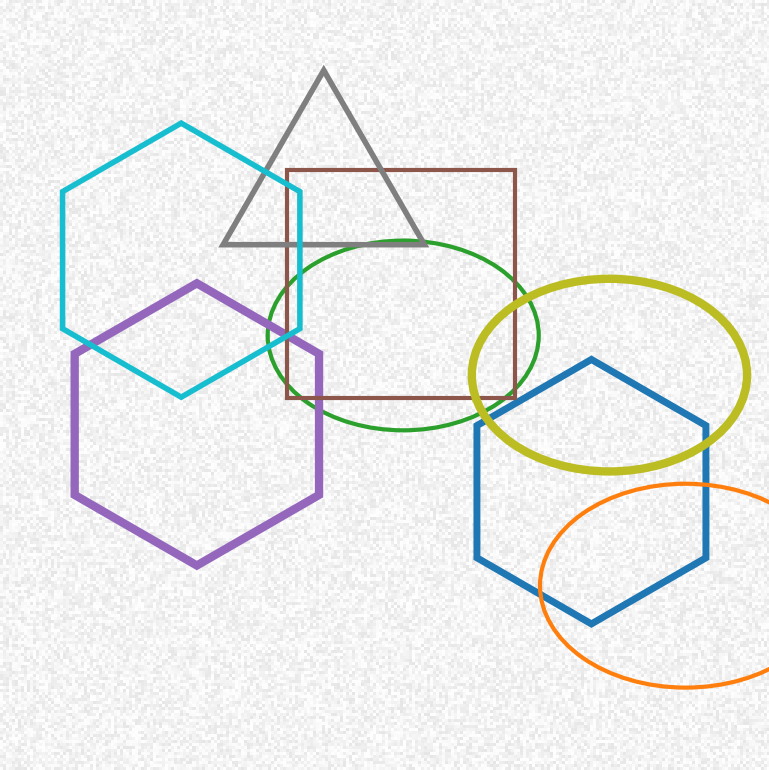[{"shape": "hexagon", "thickness": 2.5, "radius": 0.86, "center": [0.768, 0.361]}, {"shape": "oval", "thickness": 1.5, "radius": 0.95, "center": [0.89, 0.239]}, {"shape": "oval", "thickness": 1.5, "radius": 0.88, "center": [0.524, 0.564]}, {"shape": "hexagon", "thickness": 3, "radius": 0.92, "center": [0.256, 0.449]}, {"shape": "square", "thickness": 1.5, "radius": 0.74, "center": [0.521, 0.631]}, {"shape": "triangle", "thickness": 2, "radius": 0.75, "center": [0.42, 0.758]}, {"shape": "oval", "thickness": 3, "radius": 0.89, "center": [0.791, 0.513]}, {"shape": "hexagon", "thickness": 2, "radius": 0.89, "center": [0.235, 0.662]}]